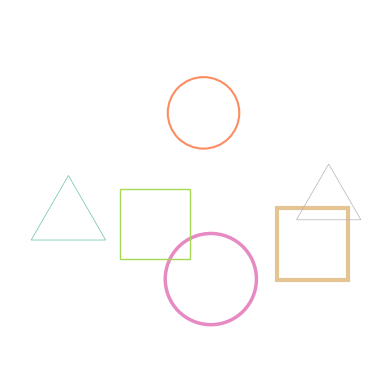[{"shape": "triangle", "thickness": 0.5, "radius": 0.56, "center": [0.178, 0.432]}, {"shape": "circle", "thickness": 1.5, "radius": 0.46, "center": [0.529, 0.707]}, {"shape": "circle", "thickness": 2.5, "radius": 0.59, "center": [0.548, 0.275]}, {"shape": "square", "thickness": 1, "radius": 0.45, "center": [0.402, 0.417]}, {"shape": "square", "thickness": 3, "radius": 0.47, "center": [0.811, 0.366]}, {"shape": "triangle", "thickness": 0.5, "radius": 0.48, "center": [0.854, 0.477]}]